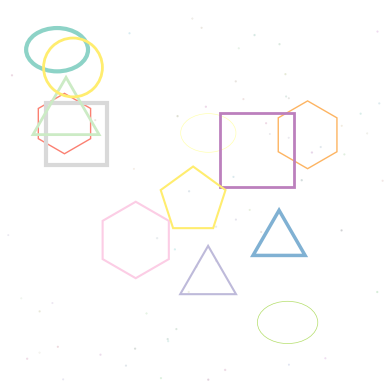[{"shape": "oval", "thickness": 3, "radius": 0.4, "center": [0.148, 0.871]}, {"shape": "oval", "thickness": 0.5, "radius": 0.36, "center": [0.541, 0.655]}, {"shape": "triangle", "thickness": 1.5, "radius": 0.42, "center": [0.541, 0.278]}, {"shape": "hexagon", "thickness": 1, "radius": 0.39, "center": [0.167, 0.679]}, {"shape": "triangle", "thickness": 2.5, "radius": 0.39, "center": [0.725, 0.376]}, {"shape": "hexagon", "thickness": 1, "radius": 0.44, "center": [0.799, 0.65]}, {"shape": "oval", "thickness": 0.5, "radius": 0.39, "center": [0.747, 0.162]}, {"shape": "hexagon", "thickness": 1.5, "radius": 0.5, "center": [0.353, 0.377]}, {"shape": "square", "thickness": 3, "radius": 0.4, "center": [0.199, 0.652]}, {"shape": "square", "thickness": 2, "radius": 0.48, "center": [0.669, 0.611]}, {"shape": "triangle", "thickness": 2, "radius": 0.5, "center": [0.172, 0.7]}, {"shape": "circle", "thickness": 2, "radius": 0.38, "center": [0.19, 0.825]}, {"shape": "pentagon", "thickness": 1.5, "radius": 0.44, "center": [0.502, 0.479]}]